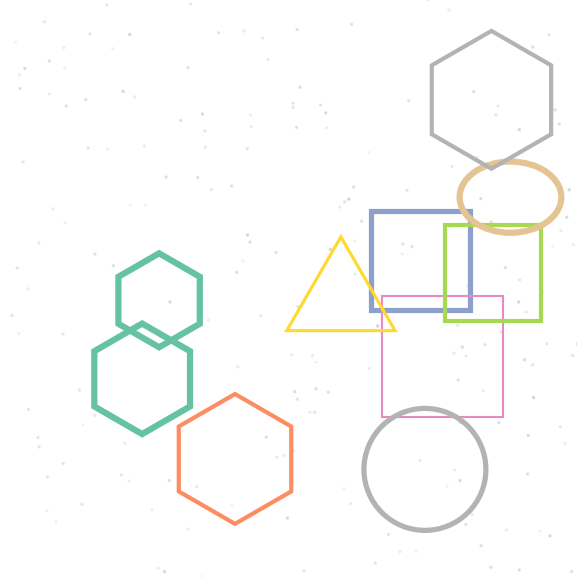[{"shape": "hexagon", "thickness": 3, "radius": 0.48, "center": [0.246, 0.343]}, {"shape": "hexagon", "thickness": 3, "radius": 0.41, "center": [0.276, 0.479]}, {"shape": "hexagon", "thickness": 2, "radius": 0.56, "center": [0.407, 0.204]}, {"shape": "square", "thickness": 2.5, "radius": 0.43, "center": [0.728, 0.548]}, {"shape": "square", "thickness": 1, "radius": 0.52, "center": [0.766, 0.382]}, {"shape": "square", "thickness": 2, "radius": 0.41, "center": [0.853, 0.527]}, {"shape": "triangle", "thickness": 1.5, "radius": 0.54, "center": [0.59, 0.481]}, {"shape": "oval", "thickness": 3, "radius": 0.44, "center": [0.884, 0.658]}, {"shape": "circle", "thickness": 2.5, "radius": 0.53, "center": [0.736, 0.186]}, {"shape": "hexagon", "thickness": 2, "radius": 0.6, "center": [0.851, 0.826]}]